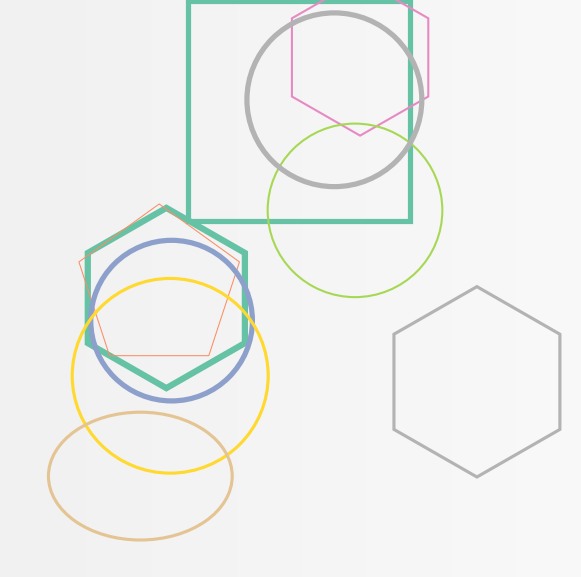[{"shape": "square", "thickness": 2.5, "radius": 0.95, "center": [0.514, 0.806]}, {"shape": "hexagon", "thickness": 3, "radius": 0.78, "center": [0.286, 0.483]}, {"shape": "pentagon", "thickness": 0.5, "radius": 0.73, "center": [0.274, 0.501]}, {"shape": "circle", "thickness": 2.5, "radius": 0.7, "center": [0.295, 0.444]}, {"shape": "hexagon", "thickness": 1, "radius": 0.68, "center": [0.62, 0.9]}, {"shape": "circle", "thickness": 1, "radius": 0.75, "center": [0.611, 0.635]}, {"shape": "circle", "thickness": 1.5, "radius": 0.84, "center": [0.293, 0.348]}, {"shape": "oval", "thickness": 1.5, "radius": 0.79, "center": [0.241, 0.175]}, {"shape": "hexagon", "thickness": 1.5, "radius": 0.82, "center": [0.821, 0.338]}, {"shape": "circle", "thickness": 2.5, "radius": 0.75, "center": [0.575, 0.826]}]